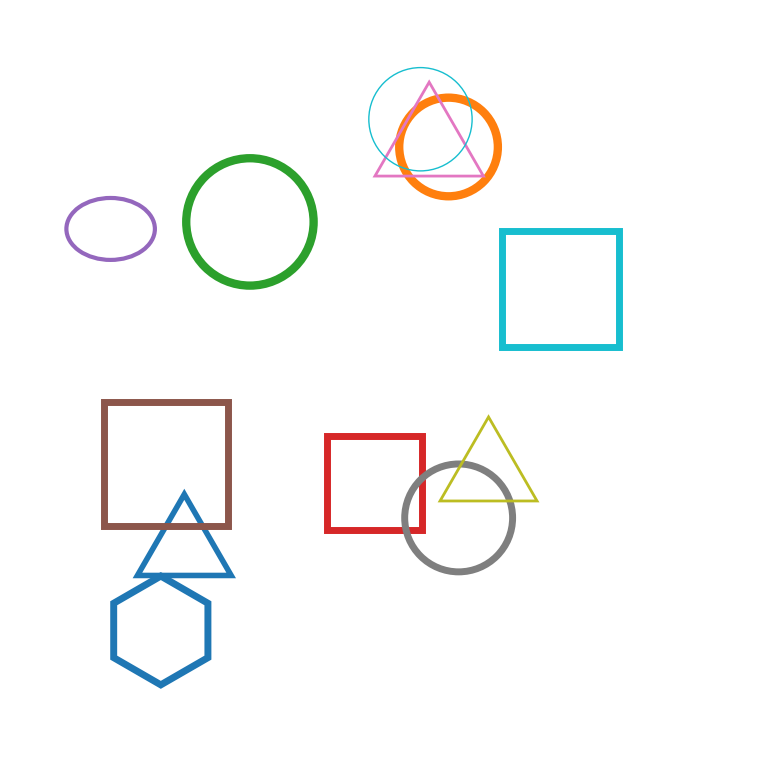[{"shape": "triangle", "thickness": 2, "radius": 0.35, "center": [0.239, 0.288]}, {"shape": "hexagon", "thickness": 2.5, "radius": 0.35, "center": [0.209, 0.181]}, {"shape": "circle", "thickness": 3, "radius": 0.32, "center": [0.583, 0.809]}, {"shape": "circle", "thickness": 3, "radius": 0.41, "center": [0.325, 0.712]}, {"shape": "square", "thickness": 2.5, "radius": 0.31, "center": [0.486, 0.373]}, {"shape": "oval", "thickness": 1.5, "radius": 0.29, "center": [0.144, 0.703]}, {"shape": "square", "thickness": 2.5, "radius": 0.4, "center": [0.216, 0.397]}, {"shape": "triangle", "thickness": 1, "radius": 0.41, "center": [0.557, 0.812]}, {"shape": "circle", "thickness": 2.5, "radius": 0.35, "center": [0.596, 0.327]}, {"shape": "triangle", "thickness": 1, "radius": 0.36, "center": [0.634, 0.386]}, {"shape": "square", "thickness": 2.5, "radius": 0.38, "center": [0.728, 0.625]}, {"shape": "circle", "thickness": 0.5, "radius": 0.34, "center": [0.546, 0.845]}]